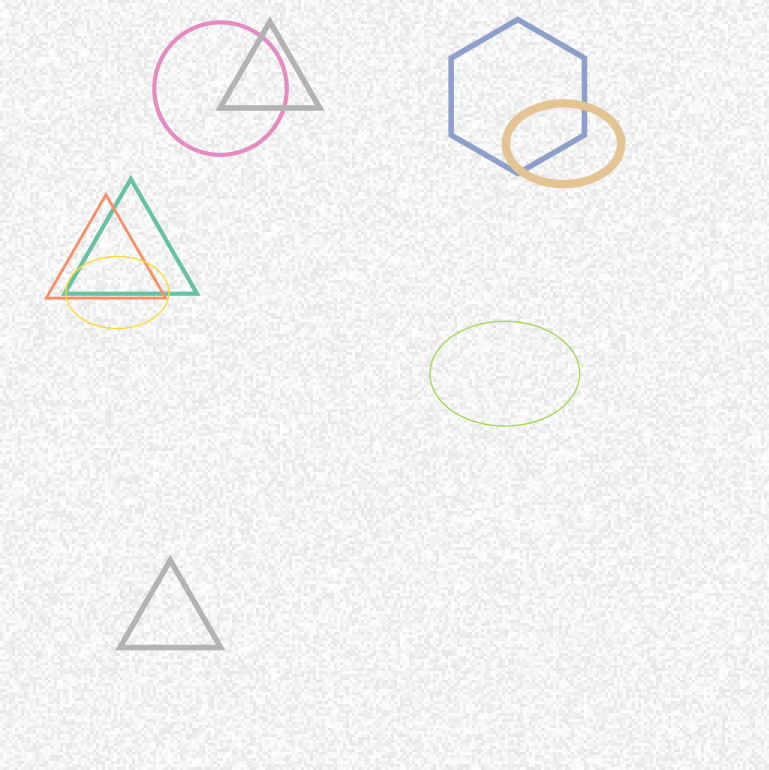[{"shape": "triangle", "thickness": 1.5, "radius": 0.5, "center": [0.17, 0.668]}, {"shape": "triangle", "thickness": 1, "radius": 0.45, "center": [0.138, 0.658]}, {"shape": "hexagon", "thickness": 2, "radius": 0.5, "center": [0.672, 0.875]}, {"shape": "circle", "thickness": 1.5, "radius": 0.43, "center": [0.286, 0.885]}, {"shape": "oval", "thickness": 0.5, "radius": 0.49, "center": [0.656, 0.515]}, {"shape": "oval", "thickness": 0.5, "radius": 0.33, "center": [0.152, 0.62]}, {"shape": "oval", "thickness": 3, "radius": 0.37, "center": [0.732, 0.813]}, {"shape": "triangle", "thickness": 2, "radius": 0.37, "center": [0.351, 0.897]}, {"shape": "triangle", "thickness": 2, "radius": 0.38, "center": [0.221, 0.197]}]